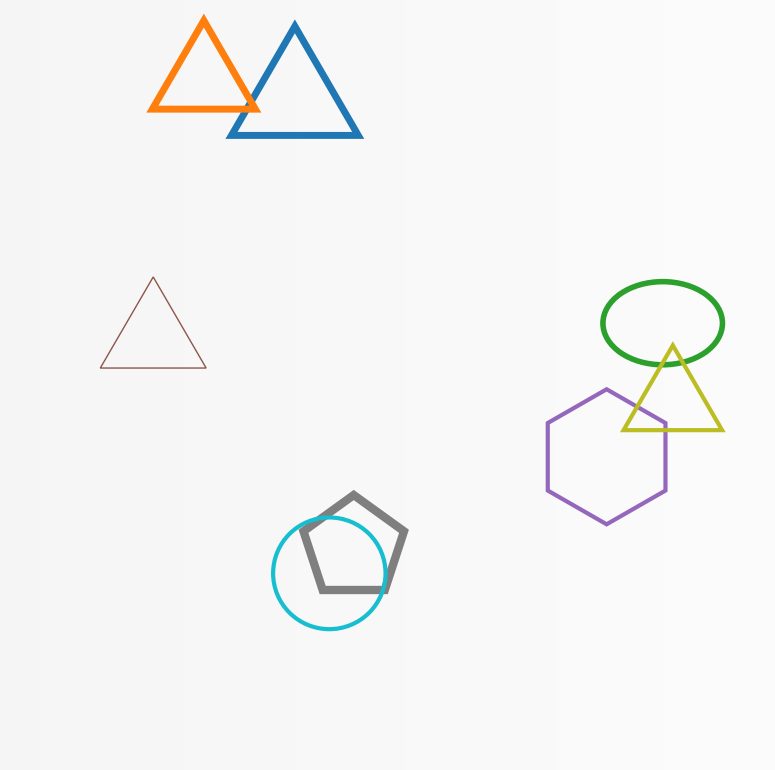[{"shape": "triangle", "thickness": 2.5, "radius": 0.47, "center": [0.38, 0.871]}, {"shape": "triangle", "thickness": 2.5, "radius": 0.38, "center": [0.263, 0.897]}, {"shape": "oval", "thickness": 2, "radius": 0.39, "center": [0.855, 0.58]}, {"shape": "hexagon", "thickness": 1.5, "radius": 0.44, "center": [0.783, 0.407]}, {"shape": "triangle", "thickness": 0.5, "radius": 0.39, "center": [0.198, 0.561]}, {"shape": "pentagon", "thickness": 3, "radius": 0.34, "center": [0.456, 0.289]}, {"shape": "triangle", "thickness": 1.5, "radius": 0.37, "center": [0.868, 0.478]}, {"shape": "circle", "thickness": 1.5, "radius": 0.36, "center": [0.425, 0.255]}]